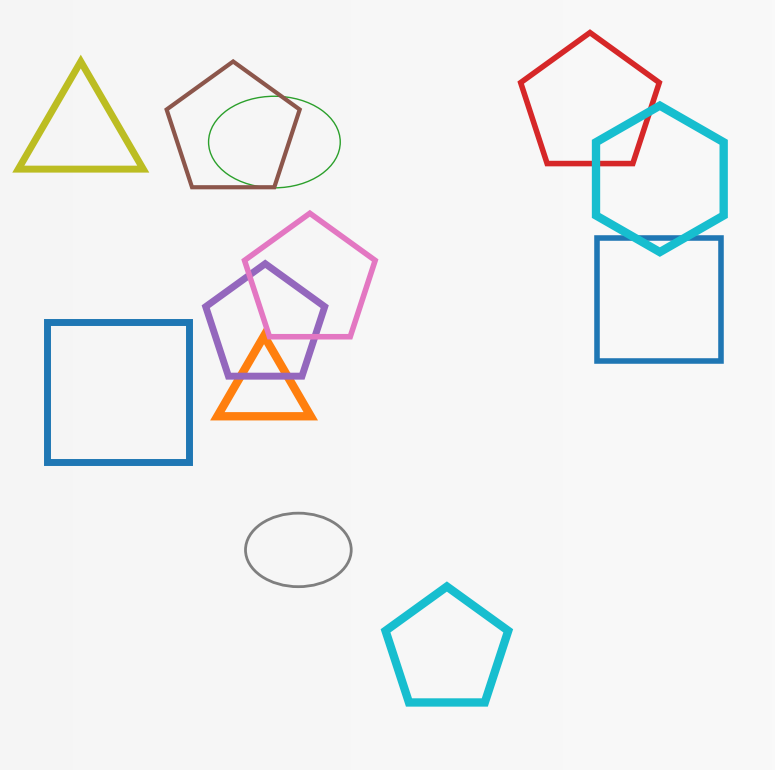[{"shape": "square", "thickness": 2, "radius": 0.4, "center": [0.85, 0.611]}, {"shape": "square", "thickness": 2.5, "radius": 0.46, "center": [0.152, 0.491]}, {"shape": "triangle", "thickness": 3, "radius": 0.35, "center": [0.341, 0.494]}, {"shape": "oval", "thickness": 0.5, "radius": 0.42, "center": [0.354, 0.816]}, {"shape": "pentagon", "thickness": 2, "radius": 0.47, "center": [0.761, 0.864]}, {"shape": "pentagon", "thickness": 2.5, "radius": 0.4, "center": [0.342, 0.577]}, {"shape": "pentagon", "thickness": 1.5, "radius": 0.45, "center": [0.301, 0.83]}, {"shape": "pentagon", "thickness": 2, "radius": 0.44, "center": [0.4, 0.634]}, {"shape": "oval", "thickness": 1, "radius": 0.34, "center": [0.385, 0.286]}, {"shape": "triangle", "thickness": 2.5, "radius": 0.47, "center": [0.104, 0.827]}, {"shape": "hexagon", "thickness": 3, "radius": 0.48, "center": [0.851, 0.768]}, {"shape": "pentagon", "thickness": 3, "radius": 0.42, "center": [0.577, 0.155]}]